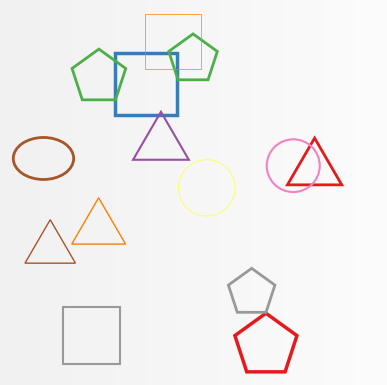[{"shape": "pentagon", "thickness": 2.5, "radius": 0.42, "center": [0.686, 0.102]}, {"shape": "triangle", "thickness": 2, "radius": 0.4, "center": [0.812, 0.56]}, {"shape": "square", "thickness": 2.5, "radius": 0.4, "center": [0.377, 0.782]}, {"shape": "pentagon", "thickness": 2, "radius": 0.36, "center": [0.255, 0.8]}, {"shape": "pentagon", "thickness": 2, "radius": 0.33, "center": [0.498, 0.846]}, {"shape": "triangle", "thickness": 1.5, "radius": 0.42, "center": [0.415, 0.627]}, {"shape": "square", "thickness": 0.5, "radius": 0.36, "center": [0.447, 0.892]}, {"shape": "triangle", "thickness": 1, "radius": 0.4, "center": [0.254, 0.406]}, {"shape": "circle", "thickness": 0.5, "radius": 0.37, "center": [0.533, 0.512]}, {"shape": "triangle", "thickness": 1, "radius": 0.38, "center": [0.13, 0.354]}, {"shape": "oval", "thickness": 2, "radius": 0.39, "center": [0.112, 0.588]}, {"shape": "circle", "thickness": 1.5, "radius": 0.34, "center": [0.757, 0.57]}, {"shape": "pentagon", "thickness": 2, "radius": 0.32, "center": [0.649, 0.24]}, {"shape": "square", "thickness": 1.5, "radius": 0.37, "center": [0.236, 0.129]}]